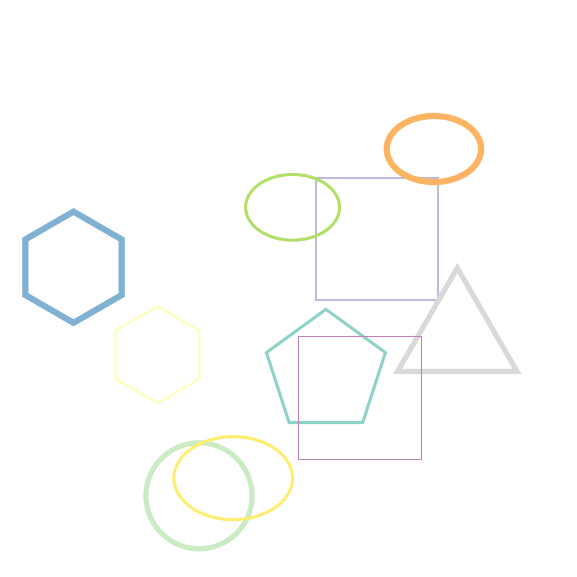[{"shape": "pentagon", "thickness": 1.5, "radius": 0.54, "center": [0.564, 0.355]}, {"shape": "hexagon", "thickness": 1, "radius": 0.42, "center": [0.273, 0.385]}, {"shape": "square", "thickness": 1, "radius": 0.53, "center": [0.653, 0.585]}, {"shape": "hexagon", "thickness": 3, "radius": 0.48, "center": [0.127, 0.536]}, {"shape": "oval", "thickness": 3, "radius": 0.41, "center": [0.751, 0.741]}, {"shape": "oval", "thickness": 1.5, "radius": 0.41, "center": [0.507, 0.64]}, {"shape": "triangle", "thickness": 2.5, "radius": 0.6, "center": [0.792, 0.416]}, {"shape": "square", "thickness": 0.5, "radius": 0.53, "center": [0.623, 0.311]}, {"shape": "circle", "thickness": 2.5, "radius": 0.46, "center": [0.345, 0.141]}, {"shape": "oval", "thickness": 1.5, "radius": 0.51, "center": [0.404, 0.171]}]